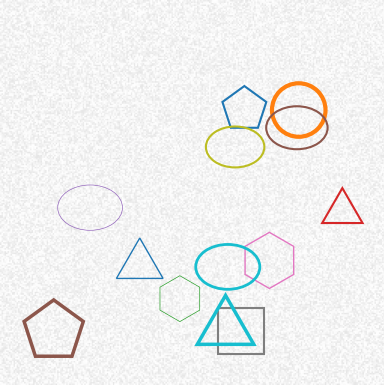[{"shape": "triangle", "thickness": 1, "radius": 0.35, "center": [0.363, 0.312]}, {"shape": "pentagon", "thickness": 1.5, "radius": 0.3, "center": [0.635, 0.717]}, {"shape": "circle", "thickness": 3, "radius": 0.35, "center": [0.776, 0.714]}, {"shape": "hexagon", "thickness": 0.5, "radius": 0.3, "center": [0.467, 0.224]}, {"shape": "triangle", "thickness": 1.5, "radius": 0.3, "center": [0.889, 0.451]}, {"shape": "oval", "thickness": 0.5, "radius": 0.42, "center": [0.234, 0.461]}, {"shape": "pentagon", "thickness": 2.5, "radius": 0.4, "center": [0.139, 0.14]}, {"shape": "oval", "thickness": 1.5, "radius": 0.4, "center": [0.771, 0.668]}, {"shape": "hexagon", "thickness": 1, "radius": 0.36, "center": [0.7, 0.324]}, {"shape": "square", "thickness": 1.5, "radius": 0.3, "center": [0.626, 0.141]}, {"shape": "oval", "thickness": 1.5, "radius": 0.38, "center": [0.611, 0.618]}, {"shape": "oval", "thickness": 2, "radius": 0.42, "center": [0.592, 0.307]}, {"shape": "triangle", "thickness": 2.5, "radius": 0.42, "center": [0.586, 0.148]}]